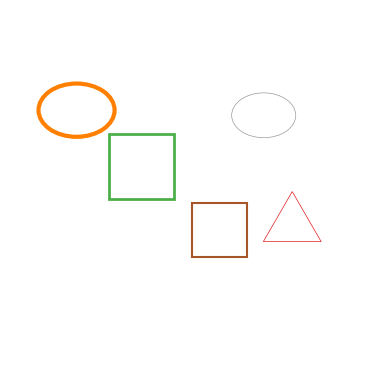[{"shape": "triangle", "thickness": 0.5, "radius": 0.43, "center": [0.759, 0.416]}, {"shape": "square", "thickness": 2, "radius": 0.42, "center": [0.368, 0.567]}, {"shape": "oval", "thickness": 3, "radius": 0.49, "center": [0.199, 0.714]}, {"shape": "square", "thickness": 1.5, "radius": 0.35, "center": [0.57, 0.404]}, {"shape": "oval", "thickness": 0.5, "radius": 0.42, "center": [0.685, 0.701]}]